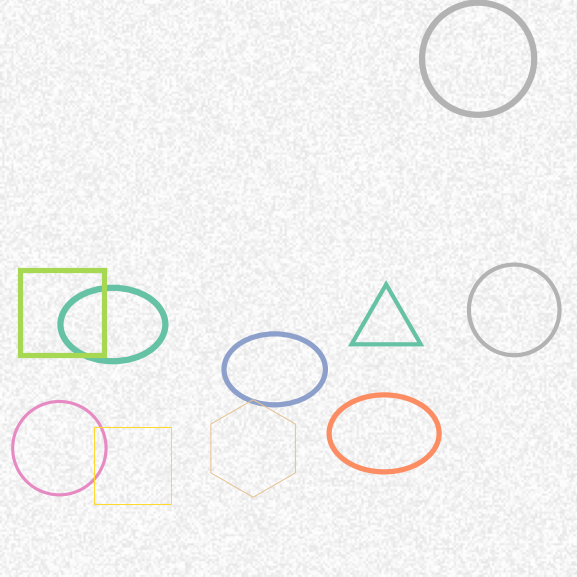[{"shape": "triangle", "thickness": 2, "radius": 0.35, "center": [0.669, 0.438]}, {"shape": "oval", "thickness": 3, "radius": 0.45, "center": [0.195, 0.437]}, {"shape": "oval", "thickness": 2.5, "radius": 0.48, "center": [0.665, 0.249]}, {"shape": "oval", "thickness": 2.5, "radius": 0.44, "center": [0.476, 0.36]}, {"shape": "circle", "thickness": 1.5, "radius": 0.4, "center": [0.103, 0.223]}, {"shape": "square", "thickness": 2.5, "radius": 0.37, "center": [0.108, 0.459]}, {"shape": "square", "thickness": 0.5, "radius": 0.33, "center": [0.229, 0.194]}, {"shape": "hexagon", "thickness": 0.5, "radius": 0.42, "center": [0.438, 0.223]}, {"shape": "circle", "thickness": 3, "radius": 0.49, "center": [0.828, 0.897]}, {"shape": "circle", "thickness": 2, "radius": 0.39, "center": [0.89, 0.462]}]